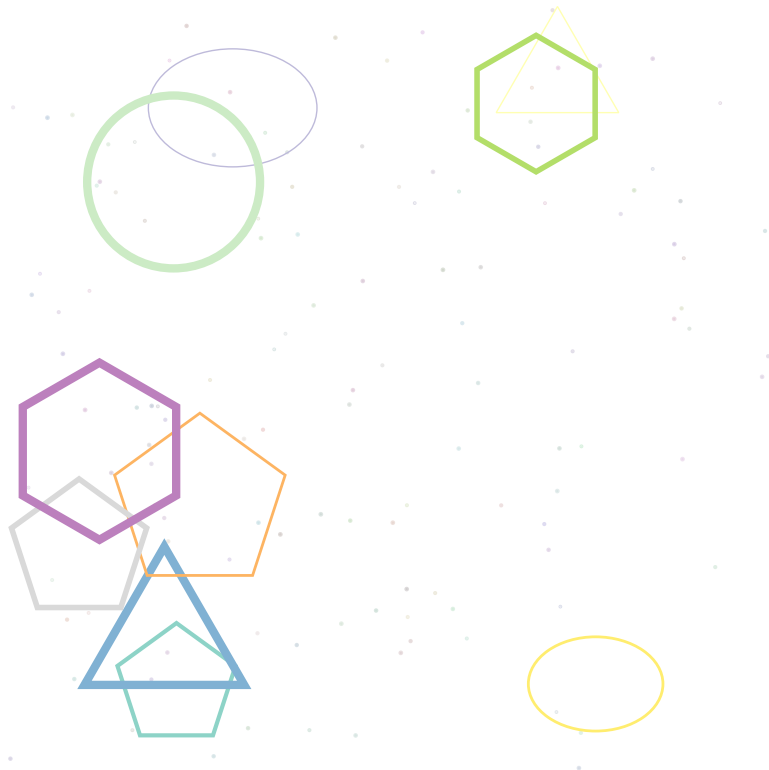[{"shape": "pentagon", "thickness": 1.5, "radius": 0.4, "center": [0.229, 0.11]}, {"shape": "triangle", "thickness": 0.5, "radius": 0.46, "center": [0.724, 0.9]}, {"shape": "oval", "thickness": 0.5, "radius": 0.55, "center": [0.302, 0.86]}, {"shape": "triangle", "thickness": 3, "radius": 0.6, "center": [0.213, 0.17]}, {"shape": "pentagon", "thickness": 1, "radius": 0.58, "center": [0.26, 0.347]}, {"shape": "hexagon", "thickness": 2, "radius": 0.44, "center": [0.696, 0.865]}, {"shape": "pentagon", "thickness": 2, "radius": 0.46, "center": [0.103, 0.286]}, {"shape": "hexagon", "thickness": 3, "radius": 0.58, "center": [0.129, 0.414]}, {"shape": "circle", "thickness": 3, "radius": 0.56, "center": [0.225, 0.764]}, {"shape": "oval", "thickness": 1, "radius": 0.44, "center": [0.774, 0.112]}]